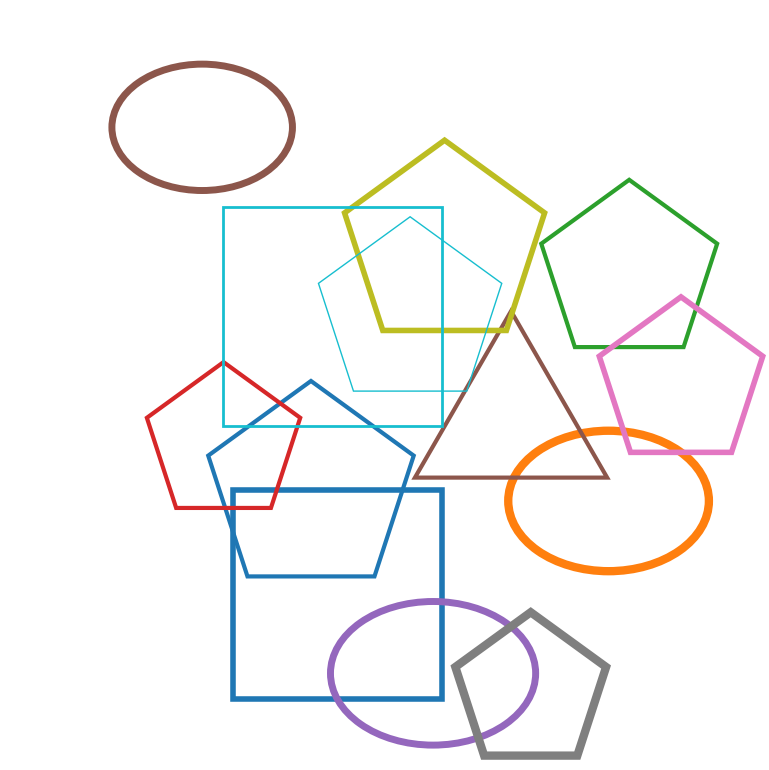[{"shape": "pentagon", "thickness": 1.5, "radius": 0.7, "center": [0.404, 0.365]}, {"shape": "square", "thickness": 2, "radius": 0.68, "center": [0.438, 0.228]}, {"shape": "oval", "thickness": 3, "radius": 0.65, "center": [0.79, 0.349]}, {"shape": "pentagon", "thickness": 1.5, "radius": 0.6, "center": [0.817, 0.646]}, {"shape": "pentagon", "thickness": 1.5, "radius": 0.52, "center": [0.29, 0.425]}, {"shape": "oval", "thickness": 2.5, "radius": 0.67, "center": [0.562, 0.126]}, {"shape": "oval", "thickness": 2.5, "radius": 0.59, "center": [0.263, 0.835]}, {"shape": "triangle", "thickness": 1.5, "radius": 0.72, "center": [0.664, 0.452]}, {"shape": "pentagon", "thickness": 2, "radius": 0.56, "center": [0.884, 0.503]}, {"shape": "pentagon", "thickness": 3, "radius": 0.51, "center": [0.689, 0.102]}, {"shape": "pentagon", "thickness": 2, "radius": 0.68, "center": [0.577, 0.681]}, {"shape": "pentagon", "thickness": 0.5, "radius": 0.63, "center": [0.533, 0.593]}, {"shape": "square", "thickness": 1, "radius": 0.71, "center": [0.432, 0.589]}]